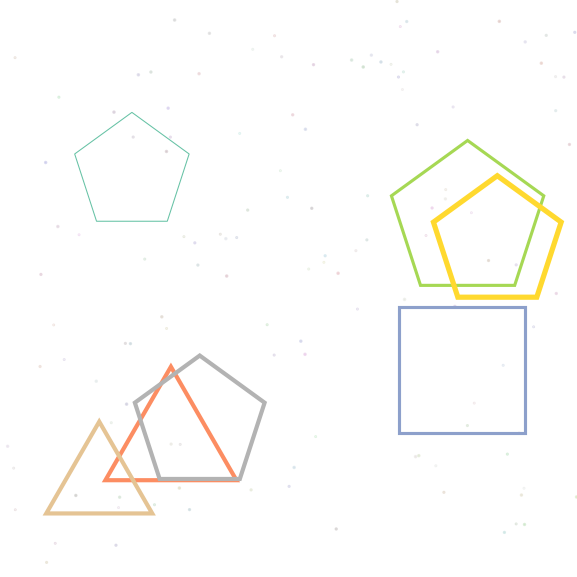[{"shape": "pentagon", "thickness": 0.5, "radius": 0.52, "center": [0.228, 0.7]}, {"shape": "triangle", "thickness": 2, "radius": 0.66, "center": [0.296, 0.233]}, {"shape": "square", "thickness": 1.5, "radius": 0.55, "center": [0.8, 0.358]}, {"shape": "pentagon", "thickness": 1.5, "radius": 0.69, "center": [0.81, 0.617]}, {"shape": "pentagon", "thickness": 2.5, "radius": 0.58, "center": [0.861, 0.579]}, {"shape": "triangle", "thickness": 2, "radius": 0.53, "center": [0.172, 0.163]}, {"shape": "pentagon", "thickness": 2, "radius": 0.59, "center": [0.346, 0.265]}]